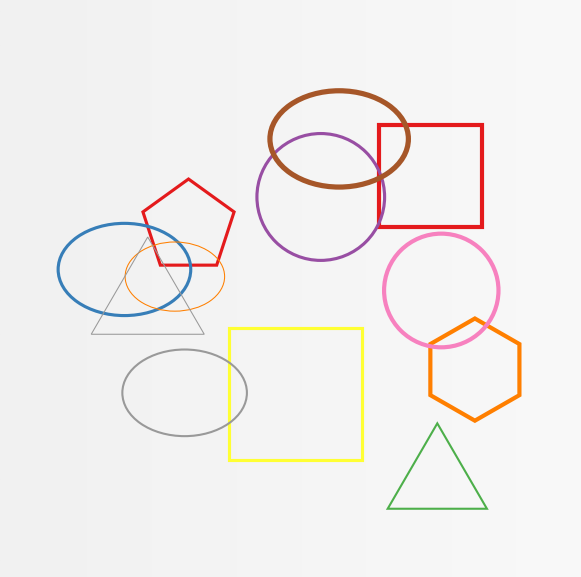[{"shape": "square", "thickness": 2, "radius": 0.44, "center": [0.741, 0.695]}, {"shape": "pentagon", "thickness": 1.5, "radius": 0.41, "center": [0.324, 0.607]}, {"shape": "oval", "thickness": 1.5, "radius": 0.57, "center": [0.214, 0.533]}, {"shape": "triangle", "thickness": 1, "radius": 0.49, "center": [0.752, 0.167]}, {"shape": "circle", "thickness": 1.5, "radius": 0.55, "center": [0.552, 0.658]}, {"shape": "hexagon", "thickness": 2, "radius": 0.44, "center": [0.817, 0.359]}, {"shape": "oval", "thickness": 0.5, "radius": 0.43, "center": [0.301, 0.52]}, {"shape": "square", "thickness": 1.5, "radius": 0.57, "center": [0.508, 0.317]}, {"shape": "oval", "thickness": 2.5, "radius": 0.6, "center": [0.584, 0.759]}, {"shape": "circle", "thickness": 2, "radius": 0.49, "center": [0.759, 0.496]}, {"shape": "oval", "thickness": 1, "radius": 0.54, "center": [0.318, 0.319]}, {"shape": "triangle", "thickness": 0.5, "radius": 0.56, "center": [0.254, 0.476]}]